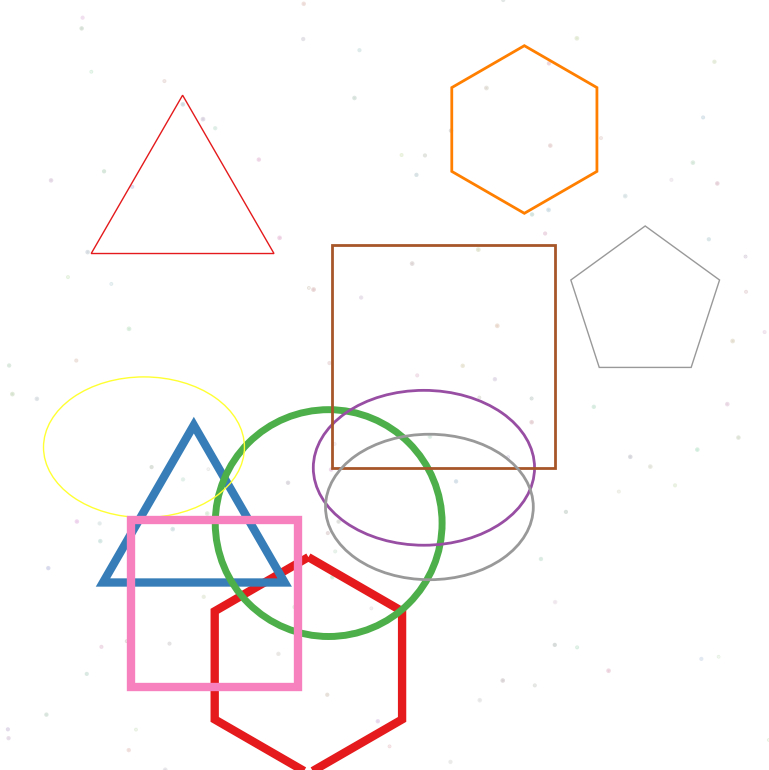[{"shape": "hexagon", "thickness": 3, "radius": 0.7, "center": [0.401, 0.136]}, {"shape": "triangle", "thickness": 0.5, "radius": 0.69, "center": [0.237, 0.739]}, {"shape": "triangle", "thickness": 3, "radius": 0.68, "center": [0.252, 0.312]}, {"shape": "circle", "thickness": 2.5, "radius": 0.74, "center": [0.427, 0.321]}, {"shape": "oval", "thickness": 1, "radius": 0.72, "center": [0.551, 0.392]}, {"shape": "hexagon", "thickness": 1, "radius": 0.54, "center": [0.681, 0.832]}, {"shape": "oval", "thickness": 0.5, "radius": 0.65, "center": [0.187, 0.419]}, {"shape": "square", "thickness": 1, "radius": 0.72, "center": [0.576, 0.537]}, {"shape": "square", "thickness": 3, "radius": 0.54, "center": [0.278, 0.216]}, {"shape": "pentagon", "thickness": 0.5, "radius": 0.51, "center": [0.838, 0.605]}, {"shape": "oval", "thickness": 1, "radius": 0.67, "center": [0.558, 0.342]}]